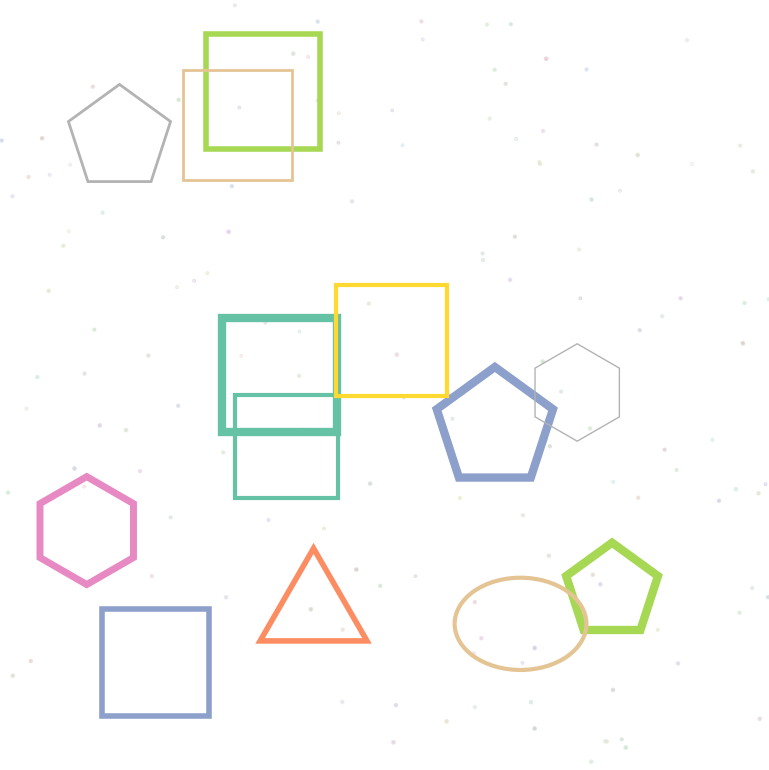[{"shape": "square", "thickness": 3, "radius": 0.37, "center": [0.363, 0.513]}, {"shape": "square", "thickness": 1.5, "radius": 0.33, "center": [0.373, 0.42]}, {"shape": "triangle", "thickness": 2, "radius": 0.4, "center": [0.407, 0.208]}, {"shape": "pentagon", "thickness": 3, "radius": 0.4, "center": [0.643, 0.444]}, {"shape": "square", "thickness": 2, "radius": 0.35, "center": [0.202, 0.14]}, {"shape": "hexagon", "thickness": 2.5, "radius": 0.35, "center": [0.113, 0.311]}, {"shape": "square", "thickness": 2, "radius": 0.37, "center": [0.341, 0.881]}, {"shape": "pentagon", "thickness": 3, "radius": 0.31, "center": [0.795, 0.233]}, {"shape": "square", "thickness": 1.5, "radius": 0.36, "center": [0.509, 0.558]}, {"shape": "oval", "thickness": 1.5, "radius": 0.43, "center": [0.676, 0.19]}, {"shape": "square", "thickness": 1, "radius": 0.36, "center": [0.308, 0.838]}, {"shape": "hexagon", "thickness": 0.5, "radius": 0.32, "center": [0.75, 0.49]}, {"shape": "pentagon", "thickness": 1, "radius": 0.35, "center": [0.155, 0.821]}]